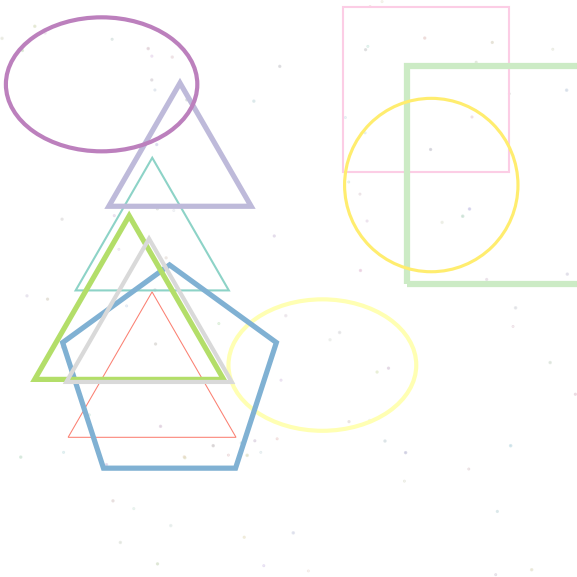[{"shape": "triangle", "thickness": 1, "radius": 0.77, "center": [0.264, 0.573]}, {"shape": "oval", "thickness": 2, "radius": 0.81, "center": [0.558, 0.367]}, {"shape": "triangle", "thickness": 2.5, "radius": 0.71, "center": [0.312, 0.713]}, {"shape": "triangle", "thickness": 0.5, "radius": 0.84, "center": [0.263, 0.326]}, {"shape": "pentagon", "thickness": 2.5, "radius": 0.97, "center": [0.294, 0.346]}, {"shape": "triangle", "thickness": 2.5, "radius": 0.94, "center": [0.224, 0.437]}, {"shape": "square", "thickness": 1, "radius": 0.72, "center": [0.738, 0.844]}, {"shape": "triangle", "thickness": 2, "radius": 0.83, "center": [0.258, 0.42]}, {"shape": "oval", "thickness": 2, "radius": 0.83, "center": [0.176, 0.853]}, {"shape": "square", "thickness": 3, "radius": 0.94, "center": [0.893, 0.696]}, {"shape": "circle", "thickness": 1.5, "radius": 0.75, "center": [0.747, 0.679]}]